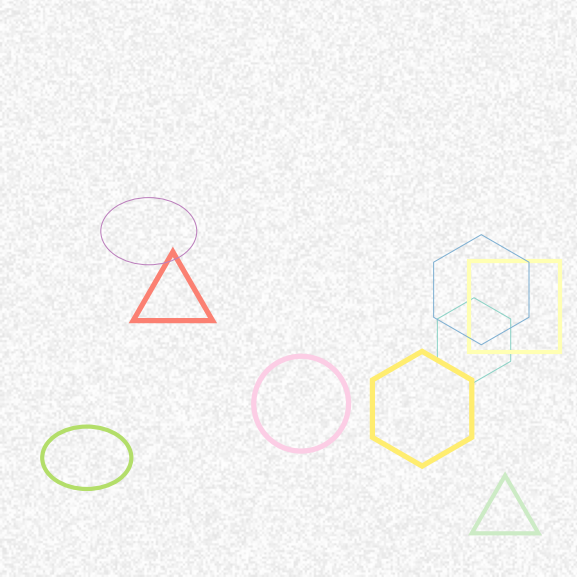[{"shape": "hexagon", "thickness": 0.5, "radius": 0.37, "center": [0.821, 0.41]}, {"shape": "square", "thickness": 2, "radius": 0.39, "center": [0.89, 0.469]}, {"shape": "triangle", "thickness": 2.5, "radius": 0.4, "center": [0.299, 0.484]}, {"shape": "hexagon", "thickness": 0.5, "radius": 0.48, "center": [0.833, 0.497]}, {"shape": "oval", "thickness": 2, "radius": 0.39, "center": [0.15, 0.206]}, {"shape": "circle", "thickness": 2.5, "radius": 0.41, "center": [0.522, 0.3]}, {"shape": "oval", "thickness": 0.5, "radius": 0.42, "center": [0.258, 0.599]}, {"shape": "triangle", "thickness": 2, "radius": 0.33, "center": [0.875, 0.109]}, {"shape": "hexagon", "thickness": 2.5, "radius": 0.5, "center": [0.731, 0.291]}]